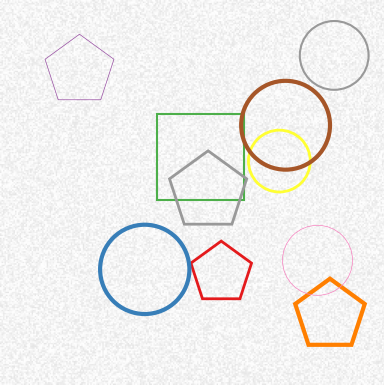[{"shape": "pentagon", "thickness": 2, "radius": 0.41, "center": [0.575, 0.291]}, {"shape": "circle", "thickness": 3, "radius": 0.58, "center": [0.376, 0.3]}, {"shape": "square", "thickness": 1.5, "radius": 0.56, "center": [0.521, 0.592]}, {"shape": "pentagon", "thickness": 0.5, "radius": 0.47, "center": [0.206, 0.817]}, {"shape": "pentagon", "thickness": 3, "radius": 0.47, "center": [0.857, 0.181]}, {"shape": "circle", "thickness": 2, "radius": 0.4, "center": [0.726, 0.582]}, {"shape": "circle", "thickness": 3, "radius": 0.58, "center": [0.742, 0.675]}, {"shape": "circle", "thickness": 0.5, "radius": 0.45, "center": [0.825, 0.324]}, {"shape": "pentagon", "thickness": 2, "radius": 0.53, "center": [0.541, 0.503]}, {"shape": "circle", "thickness": 1.5, "radius": 0.45, "center": [0.868, 0.856]}]